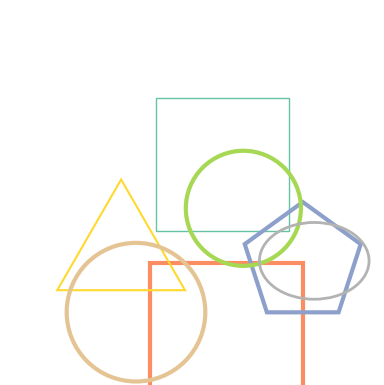[{"shape": "square", "thickness": 1, "radius": 0.86, "center": [0.577, 0.573]}, {"shape": "square", "thickness": 3, "radius": 0.99, "center": [0.587, 0.117]}, {"shape": "pentagon", "thickness": 3, "radius": 0.79, "center": [0.786, 0.317]}, {"shape": "circle", "thickness": 3, "radius": 0.75, "center": [0.632, 0.459]}, {"shape": "triangle", "thickness": 1.5, "radius": 0.96, "center": [0.315, 0.342]}, {"shape": "circle", "thickness": 3, "radius": 0.9, "center": [0.353, 0.189]}, {"shape": "oval", "thickness": 2, "radius": 0.71, "center": [0.816, 0.322]}]